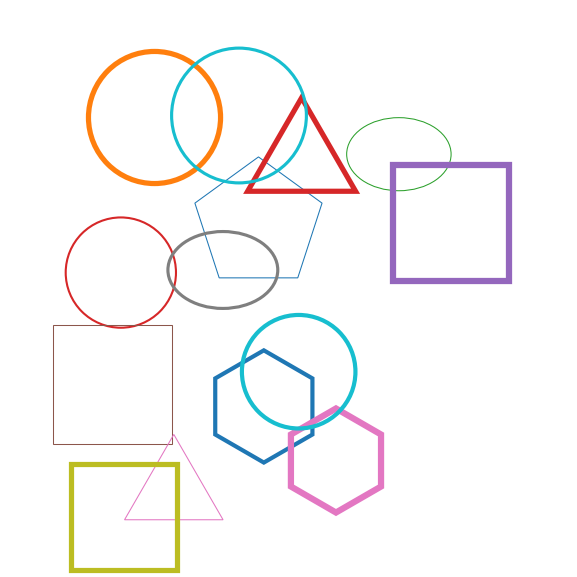[{"shape": "pentagon", "thickness": 0.5, "radius": 0.58, "center": [0.448, 0.612]}, {"shape": "hexagon", "thickness": 2, "radius": 0.49, "center": [0.457, 0.295]}, {"shape": "circle", "thickness": 2.5, "radius": 0.57, "center": [0.268, 0.796]}, {"shape": "oval", "thickness": 0.5, "radius": 0.45, "center": [0.691, 0.732]}, {"shape": "circle", "thickness": 1, "radius": 0.48, "center": [0.209, 0.527]}, {"shape": "triangle", "thickness": 2.5, "radius": 0.54, "center": [0.522, 0.722]}, {"shape": "square", "thickness": 3, "radius": 0.5, "center": [0.78, 0.613]}, {"shape": "square", "thickness": 0.5, "radius": 0.51, "center": [0.195, 0.333]}, {"shape": "triangle", "thickness": 0.5, "radius": 0.49, "center": [0.301, 0.148]}, {"shape": "hexagon", "thickness": 3, "radius": 0.45, "center": [0.582, 0.202]}, {"shape": "oval", "thickness": 1.5, "radius": 0.48, "center": [0.386, 0.532]}, {"shape": "square", "thickness": 2.5, "radius": 0.46, "center": [0.215, 0.105]}, {"shape": "circle", "thickness": 2, "radius": 0.49, "center": [0.517, 0.355]}, {"shape": "circle", "thickness": 1.5, "radius": 0.58, "center": [0.414, 0.799]}]